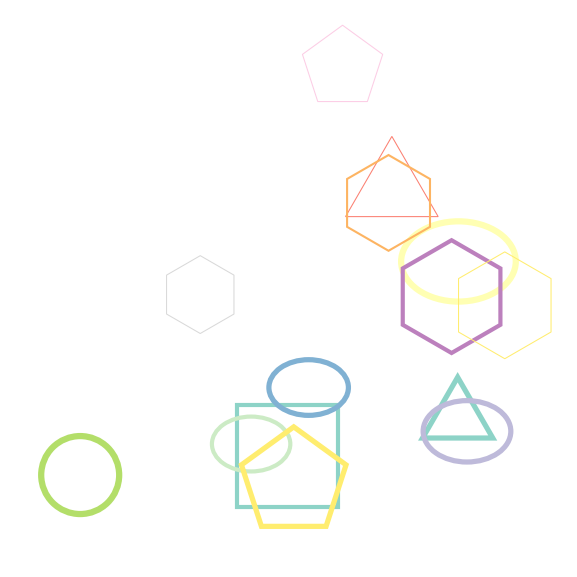[{"shape": "triangle", "thickness": 2.5, "radius": 0.35, "center": [0.792, 0.276]}, {"shape": "square", "thickness": 2, "radius": 0.44, "center": [0.498, 0.21]}, {"shape": "oval", "thickness": 3, "radius": 0.5, "center": [0.794, 0.546]}, {"shape": "oval", "thickness": 2.5, "radius": 0.38, "center": [0.809, 0.252]}, {"shape": "triangle", "thickness": 0.5, "radius": 0.46, "center": [0.679, 0.67]}, {"shape": "oval", "thickness": 2.5, "radius": 0.34, "center": [0.534, 0.328]}, {"shape": "hexagon", "thickness": 1, "radius": 0.41, "center": [0.673, 0.648]}, {"shape": "circle", "thickness": 3, "radius": 0.34, "center": [0.139, 0.177]}, {"shape": "pentagon", "thickness": 0.5, "radius": 0.37, "center": [0.593, 0.882]}, {"shape": "hexagon", "thickness": 0.5, "radius": 0.34, "center": [0.347, 0.489]}, {"shape": "hexagon", "thickness": 2, "radius": 0.49, "center": [0.782, 0.486]}, {"shape": "oval", "thickness": 2, "radius": 0.34, "center": [0.435, 0.23]}, {"shape": "pentagon", "thickness": 2.5, "radius": 0.48, "center": [0.509, 0.165]}, {"shape": "hexagon", "thickness": 0.5, "radius": 0.46, "center": [0.874, 0.47]}]